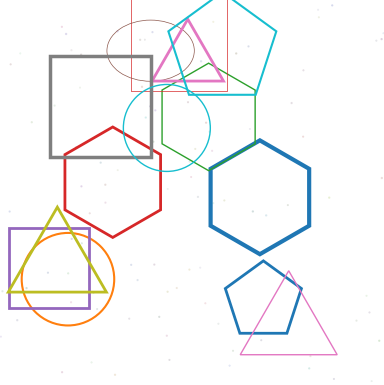[{"shape": "hexagon", "thickness": 3, "radius": 0.74, "center": [0.675, 0.488]}, {"shape": "pentagon", "thickness": 2, "radius": 0.52, "center": [0.684, 0.218]}, {"shape": "circle", "thickness": 1.5, "radius": 0.6, "center": [0.177, 0.275]}, {"shape": "hexagon", "thickness": 1, "radius": 0.7, "center": [0.542, 0.696]}, {"shape": "square", "thickness": 0.5, "radius": 0.62, "center": [0.464, 0.889]}, {"shape": "hexagon", "thickness": 2, "radius": 0.72, "center": [0.293, 0.527]}, {"shape": "square", "thickness": 2, "radius": 0.52, "center": [0.128, 0.304]}, {"shape": "oval", "thickness": 0.5, "radius": 0.57, "center": [0.391, 0.868]}, {"shape": "triangle", "thickness": 2, "radius": 0.54, "center": [0.488, 0.843]}, {"shape": "triangle", "thickness": 1, "radius": 0.73, "center": [0.75, 0.151]}, {"shape": "square", "thickness": 2.5, "radius": 0.66, "center": [0.262, 0.724]}, {"shape": "triangle", "thickness": 2, "radius": 0.74, "center": [0.149, 0.315]}, {"shape": "pentagon", "thickness": 1.5, "radius": 0.74, "center": [0.578, 0.873]}, {"shape": "circle", "thickness": 1, "radius": 0.56, "center": [0.433, 0.668]}]